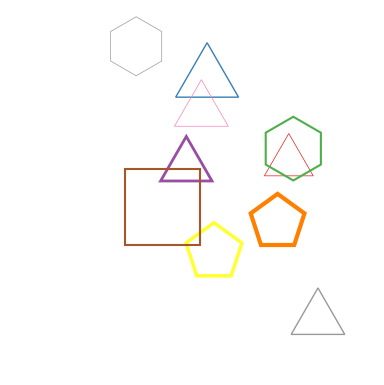[{"shape": "triangle", "thickness": 0.5, "radius": 0.37, "center": [0.75, 0.58]}, {"shape": "triangle", "thickness": 1, "radius": 0.47, "center": [0.538, 0.795]}, {"shape": "hexagon", "thickness": 1.5, "radius": 0.41, "center": [0.762, 0.614]}, {"shape": "triangle", "thickness": 2, "radius": 0.39, "center": [0.484, 0.568]}, {"shape": "pentagon", "thickness": 3, "radius": 0.37, "center": [0.721, 0.423]}, {"shape": "pentagon", "thickness": 2.5, "radius": 0.38, "center": [0.556, 0.345]}, {"shape": "square", "thickness": 1.5, "radius": 0.49, "center": [0.422, 0.463]}, {"shape": "triangle", "thickness": 0.5, "radius": 0.4, "center": [0.523, 0.712]}, {"shape": "hexagon", "thickness": 0.5, "radius": 0.38, "center": [0.354, 0.88]}, {"shape": "triangle", "thickness": 1, "radius": 0.4, "center": [0.826, 0.172]}]